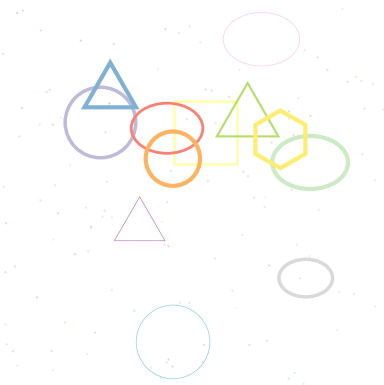[{"shape": "circle", "thickness": 0.5, "radius": 0.48, "center": [0.45, 0.112]}, {"shape": "square", "thickness": 2, "radius": 0.41, "center": [0.534, 0.656]}, {"shape": "circle", "thickness": 2.5, "radius": 0.46, "center": [0.261, 0.682]}, {"shape": "oval", "thickness": 2, "radius": 0.47, "center": [0.434, 0.667]}, {"shape": "triangle", "thickness": 3, "radius": 0.39, "center": [0.286, 0.76]}, {"shape": "circle", "thickness": 3, "radius": 0.35, "center": [0.449, 0.588]}, {"shape": "triangle", "thickness": 1.5, "radius": 0.46, "center": [0.643, 0.692]}, {"shape": "oval", "thickness": 0.5, "radius": 0.5, "center": [0.679, 0.898]}, {"shape": "oval", "thickness": 2.5, "radius": 0.35, "center": [0.794, 0.278]}, {"shape": "triangle", "thickness": 0.5, "radius": 0.38, "center": [0.363, 0.413]}, {"shape": "oval", "thickness": 3, "radius": 0.49, "center": [0.805, 0.578]}, {"shape": "hexagon", "thickness": 3, "radius": 0.37, "center": [0.728, 0.638]}]